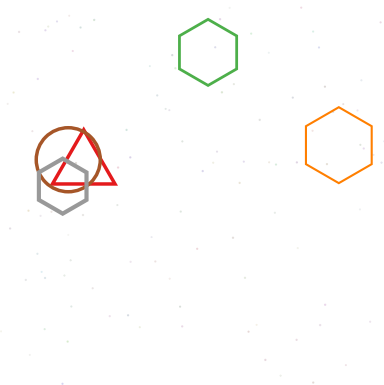[{"shape": "triangle", "thickness": 2.5, "radius": 0.47, "center": [0.217, 0.569]}, {"shape": "hexagon", "thickness": 2, "radius": 0.43, "center": [0.54, 0.864]}, {"shape": "hexagon", "thickness": 1.5, "radius": 0.49, "center": [0.88, 0.623]}, {"shape": "circle", "thickness": 2.5, "radius": 0.42, "center": [0.177, 0.585]}, {"shape": "hexagon", "thickness": 3, "radius": 0.36, "center": [0.163, 0.517]}]